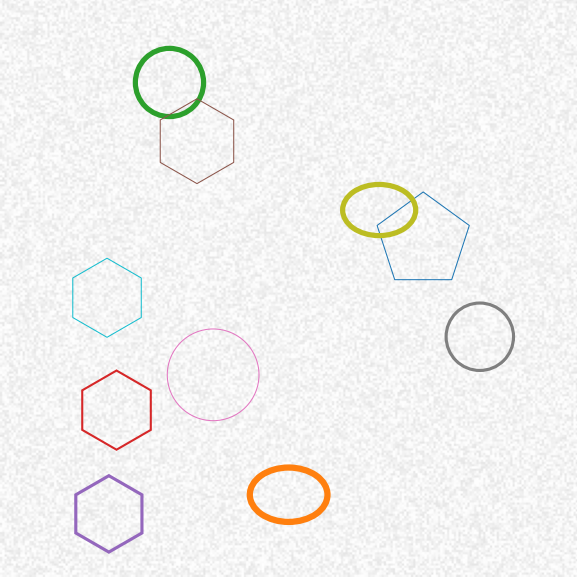[{"shape": "pentagon", "thickness": 0.5, "radius": 0.42, "center": [0.733, 0.583]}, {"shape": "oval", "thickness": 3, "radius": 0.34, "center": [0.5, 0.142]}, {"shape": "circle", "thickness": 2.5, "radius": 0.3, "center": [0.293, 0.856]}, {"shape": "hexagon", "thickness": 1, "radius": 0.34, "center": [0.202, 0.289]}, {"shape": "hexagon", "thickness": 1.5, "radius": 0.33, "center": [0.189, 0.109]}, {"shape": "hexagon", "thickness": 0.5, "radius": 0.37, "center": [0.341, 0.755]}, {"shape": "circle", "thickness": 0.5, "radius": 0.4, "center": [0.369, 0.35]}, {"shape": "circle", "thickness": 1.5, "radius": 0.29, "center": [0.831, 0.416]}, {"shape": "oval", "thickness": 2.5, "radius": 0.32, "center": [0.657, 0.635]}, {"shape": "hexagon", "thickness": 0.5, "radius": 0.34, "center": [0.185, 0.484]}]